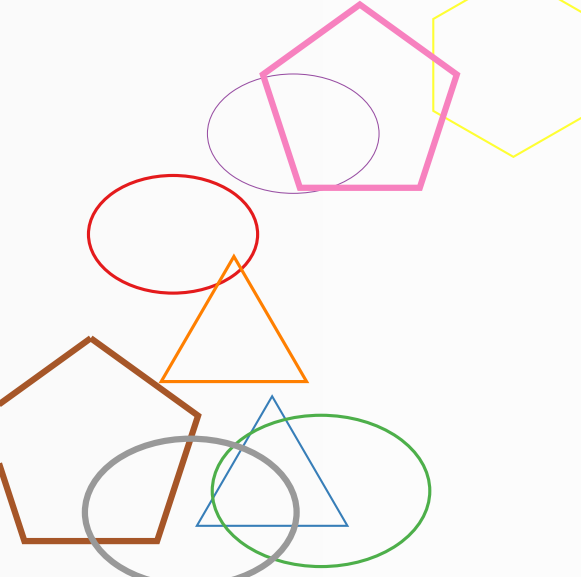[{"shape": "oval", "thickness": 1.5, "radius": 0.73, "center": [0.298, 0.593]}, {"shape": "triangle", "thickness": 1, "radius": 0.75, "center": [0.468, 0.163]}, {"shape": "oval", "thickness": 1.5, "radius": 0.94, "center": [0.552, 0.149]}, {"shape": "oval", "thickness": 0.5, "radius": 0.74, "center": [0.505, 0.768]}, {"shape": "triangle", "thickness": 1.5, "radius": 0.72, "center": [0.402, 0.411]}, {"shape": "hexagon", "thickness": 1, "radius": 0.8, "center": [0.883, 0.887]}, {"shape": "pentagon", "thickness": 3, "radius": 0.97, "center": [0.156, 0.219]}, {"shape": "pentagon", "thickness": 3, "radius": 0.88, "center": [0.619, 0.816]}, {"shape": "oval", "thickness": 3, "radius": 0.91, "center": [0.328, 0.112]}]